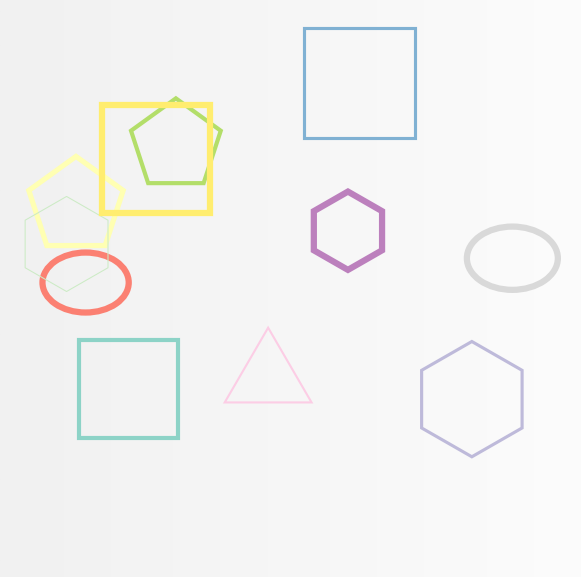[{"shape": "square", "thickness": 2, "radius": 0.43, "center": [0.221, 0.326]}, {"shape": "pentagon", "thickness": 2.5, "radius": 0.43, "center": [0.131, 0.643]}, {"shape": "hexagon", "thickness": 1.5, "radius": 0.5, "center": [0.812, 0.308]}, {"shape": "oval", "thickness": 3, "radius": 0.37, "center": [0.147, 0.51]}, {"shape": "square", "thickness": 1.5, "radius": 0.48, "center": [0.618, 0.856]}, {"shape": "pentagon", "thickness": 2, "radius": 0.41, "center": [0.303, 0.748]}, {"shape": "triangle", "thickness": 1, "radius": 0.43, "center": [0.461, 0.345]}, {"shape": "oval", "thickness": 3, "radius": 0.39, "center": [0.882, 0.552]}, {"shape": "hexagon", "thickness": 3, "radius": 0.34, "center": [0.599, 0.6]}, {"shape": "hexagon", "thickness": 0.5, "radius": 0.41, "center": [0.115, 0.577]}, {"shape": "square", "thickness": 3, "radius": 0.47, "center": [0.268, 0.724]}]